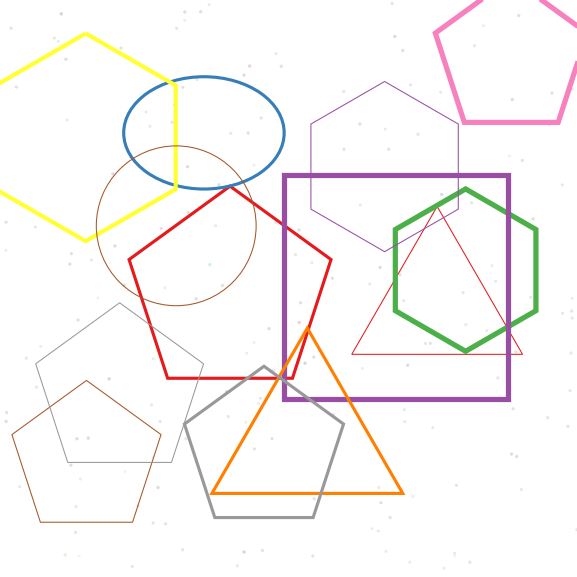[{"shape": "triangle", "thickness": 0.5, "radius": 0.85, "center": [0.757, 0.471]}, {"shape": "pentagon", "thickness": 1.5, "radius": 0.92, "center": [0.398, 0.493]}, {"shape": "oval", "thickness": 1.5, "radius": 0.69, "center": [0.353, 0.769]}, {"shape": "hexagon", "thickness": 2.5, "radius": 0.7, "center": [0.806, 0.531]}, {"shape": "square", "thickness": 2.5, "radius": 0.97, "center": [0.686, 0.502]}, {"shape": "hexagon", "thickness": 0.5, "radius": 0.74, "center": [0.666, 0.711]}, {"shape": "triangle", "thickness": 1.5, "radius": 0.95, "center": [0.532, 0.24]}, {"shape": "hexagon", "thickness": 2, "radius": 0.9, "center": [0.148, 0.761]}, {"shape": "pentagon", "thickness": 0.5, "radius": 0.68, "center": [0.15, 0.205]}, {"shape": "circle", "thickness": 0.5, "radius": 0.69, "center": [0.305, 0.608]}, {"shape": "pentagon", "thickness": 2.5, "radius": 0.69, "center": [0.885, 0.899]}, {"shape": "pentagon", "thickness": 1.5, "radius": 0.72, "center": [0.457, 0.22]}, {"shape": "pentagon", "thickness": 0.5, "radius": 0.76, "center": [0.207, 0.322]}]